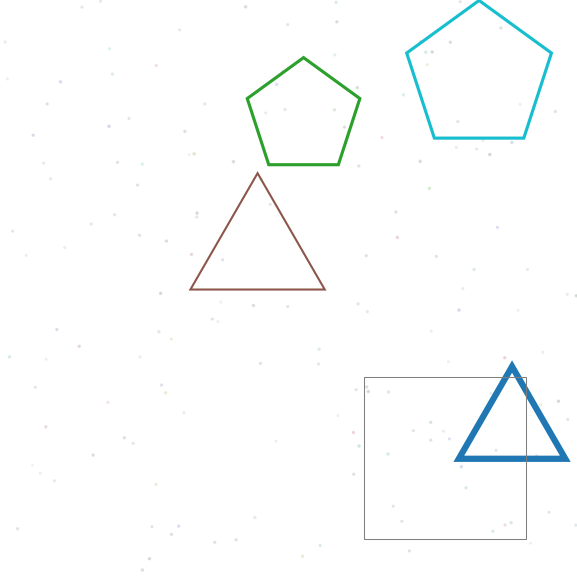[{"shape": "triangle", "thickness": 3, "radius": 0.53, "center": [0.887, 0.258]}, {"shape": "pentagon", "thickness": 1.5, "radius": 0.51, "center": [0.526, 0.797]}, {"shape": "triangle", "thickness": 1, "radius": 0.67, "center": [0.446, 0.565]}, {"shape": "square", "thickness": 0.5, "radius": 0.7, "center": [0.77, 0.206]}, {"shape": "pentagon", "thickness": 1.5, "radius": 0.66, "center": [0.83, 0.867]}]